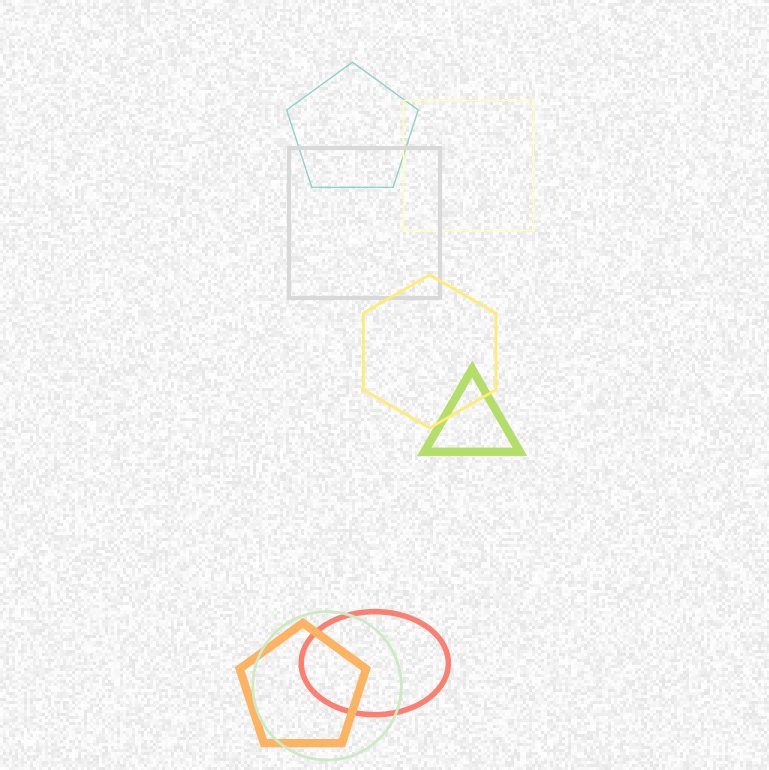[{"shape": "pentagon", "thickness": 0.5, "radius": 0.45, "center": [0.458, 0.829]}, {"shape": "square", "thickness": 0.5, "radius": 0.42, "center": [0.608, 0.786]}, {"shape": "oval", "thickness": 2, "radius": 0.48, "center": [0.487, 0.139]}, {"shape": "pentagon", "thickness": 3, "radius": 0.43, "center": [0.393, 0.105]}, {"shape": "triangle", "thickness": 3, "radius": 0.36, "center": [0.613, 0.449]}, {"shape": "square", "thickness": 1.5, "radius": 0.49, "center": [0.474, 0.71]}, {"shape": "circle", "thickness": 1, "radius": 0.48, "center": [0.425, 0.109]}, {"shape": "hexagon", "thickness": 1, "radius": 0.5, "center": [0.558, 0.544]}]